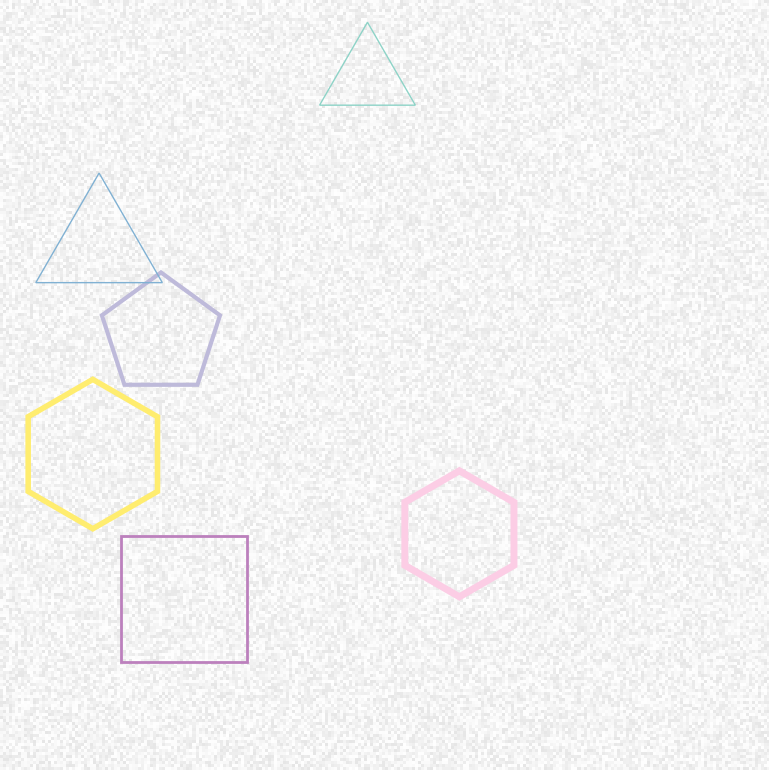[{"shape": "triangle", "thickness": 0.5, "radius": 0.36, "center": [0.477, 0.899]}, {"shape": "pentagon", "thickness": 1.5, "radius": 0.4, "center": [0.209, 0.566]}, {"shape": "triangle", "thickness": 0.5, "radius": 0.47, "center": [0.129, 0.68]}, {"shape": "hexagon", "thickness": 2.5, "radius": 0.41, "center": [0.597, 0.307]}, {"shape": "square", "thickness": 1, "radius": 0.41, "center": [0.239, 0.222]}, {"shape": "hexagon", "thickness": 2, "radius": 0.48, "center": [0.121, 0.41]}]